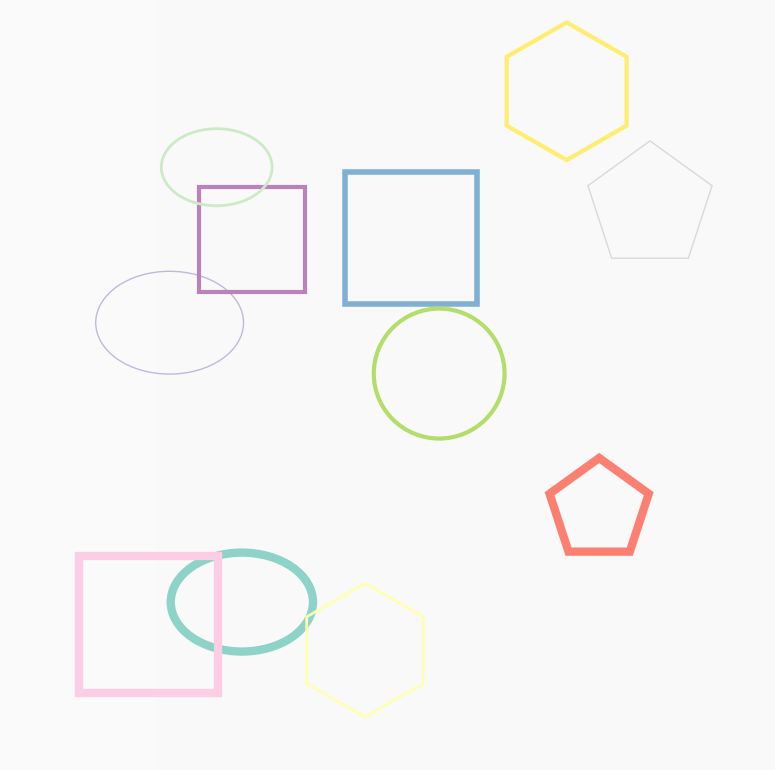[{"shape": "oval", "thickness": 3, "radius": 0.46, "center": [0.312, 0.218]}, {"shape": "hexagon", "thickness": 1, "radius": 0.43, "center": [0.471, 0.156]}, {"shape": "oval", "thickness": 0.5, "radius": 0.48, "center": [0.219, 0.581]}, {"shape": "pentagon", "thickness": 3, "radius": 0.34, "center": [0.773, 0.338]}, {"shape": "square", "thickness": 2, "radius": 0.43, "center": [0.53, 0.691]}, {"shape": "circle", "thickness": 1.5, "radius": 0.42, "center": [0.567, 0.515]}, {"shape": "square", "thickness": 3, "radius": 0.45, "center": [0.192, 0.189]}, {"shape": "pentagon", "thickness": 0.5, "radius": 0.42, "center": [0.839, 0.733]}, {"shape": "square", "thickness": 1.5, "radius": 0.34, "center": [0.325, 0.689]}, {"shape": "oval", "thickness": 1, "radius": 0.36, "center": [0.28, 0.783]}, {"shape": "hexagon", "thickness": 1.5, "radius": 0.45, "center": [0.731, 0.882]}]